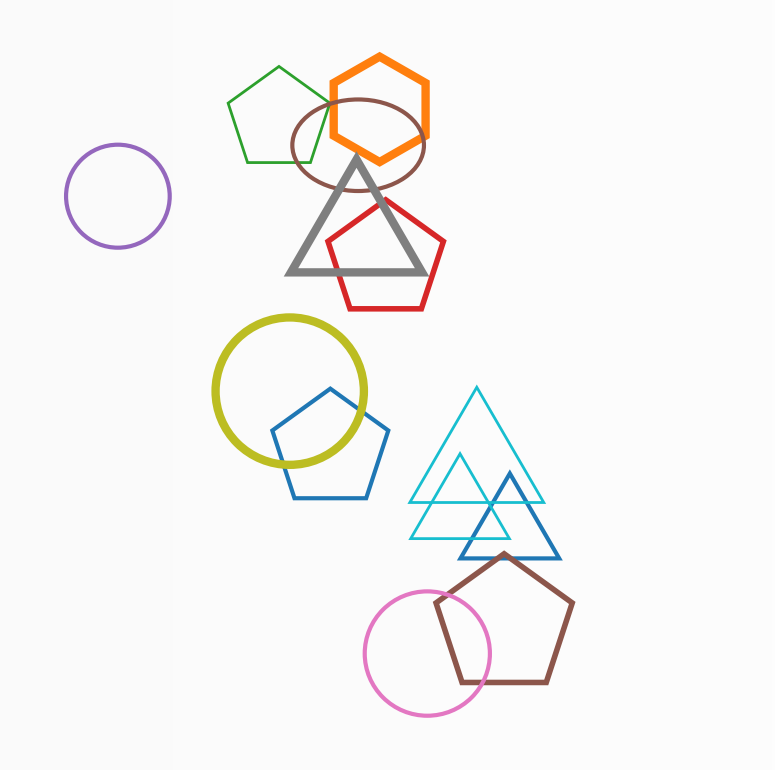[{"shape": "pentagon", "thickness": 1.5, "radius": 0.39, "center": [0.426, 0.417]}, {"shape": "triangle", "thickness": 1.5, "radius": 0.37, "center": [0.658, 0.312]}, {"shape": "hexagon", "thickness": 3, "radius": 0.34, "center": [0.49, 0.858]}, {"shape": "pentagon", "thickness": 1, "radius": 0.35, "center": [0.36, 0.845]}, {"shape": "pentagon", "thickness": 2, "radius": 0.39, "center": [0.498, 0.662]}, {"shape": "circle", "thickness": 1.5, "radius": 0.33, "center": [0.152, 0.745]}, {"shape": "pentagon", "thickness": 2, "radius": 0.46, "center": [0.651, 0.188]}, {"shape": "oval", "thickness": 1.5, "radius": 0.42, "center": [0.462, 0.811]}, {"shape": "circle", "thickness": 1.5, "radius": 0.4, "center": [0.551, 0.151]}, {"shape": "triangle", "thickness": 3, "radius": 0.49, "center": [0.46, 0.695]}, {"shape": "circle", "thickness": 3, "radius": 0.48, "center": [0.374, 0.492]}, {"shape": "triangle", "thickness": 1, "radius": 0.5, "center": [0.615, 0.397]}, {"shape": "triangle", "thickness": 1, "radius": 0.37, "center": [0.594, 0.337]}]